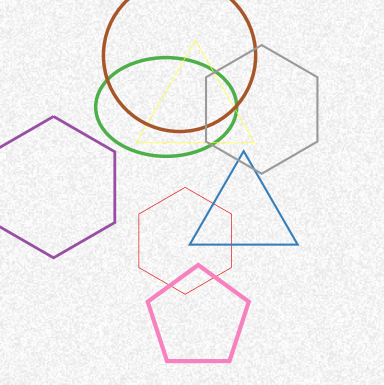[{"shape": "hexagon", "thickness": 0.5, "radius": 0.69, "center": [0.481, 0.375]}, {"shape": "triangle", "thickness": 1.5, "radius": 0.81, "center": [0.633, 0.446]}, {"shape": "oval", "thickness": 2.5, "radius": 0.92, "center": [0.432, 0.722]}, {"shape": "hexagon", "thickness": 2, "radius": 0.92, "center": [0.139, 0.514]}, {"shape": "triangle", "thickness": 0.5, "radius": 0.89, "center": [0.507, 0.718]}, {"shape": "circle", "thickness": 2.5, "radius": 0.99, "center": [0.466, 0.856]}, {"shape": "pentagon", "thickness": 3, "radius": 0.69, "center": [0.515, 0.174]}, {"shape": "hexagon", "thickness": 1.5, "radius": 0.84, "center": [0.68, 0.716]}]